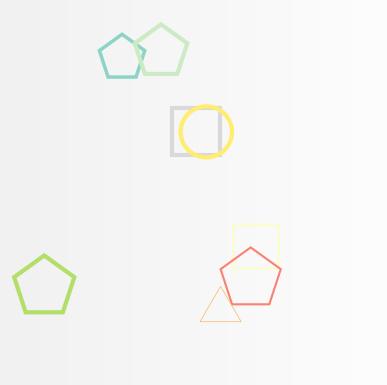[{"shape": "pentagon", "thickness": 2.5, "radius": 0.31, "center": [0.315, 0.85]}, {"shape": "square", "thickness": 1, "radius": 0.29, "center": [0.659, 0.362]}, {"shape": "pentagon", "thickness": 1.5, "radius": 0.41, "center": [0.647, 0.276]}, {"shape": "triangle", "thickness": 0.5, "radius": 0.31, "center": [0.569, 0.195]}, {"shape": "pentagon", "thickness": 3, "radius": 0.41, "center": [0.114, 0.255]}, {"shape": "square", "thickness": 3, "radius": 0.31, "center": [0.506, 0.658]}, {"shape": "pentagon", "thickness": 3, "radius": 0.36, "center": [0.416, 0.865]}, {"shape": "circle", "thickness": 3, "radius": 0.33, "center": [0.532, 0.657]}]